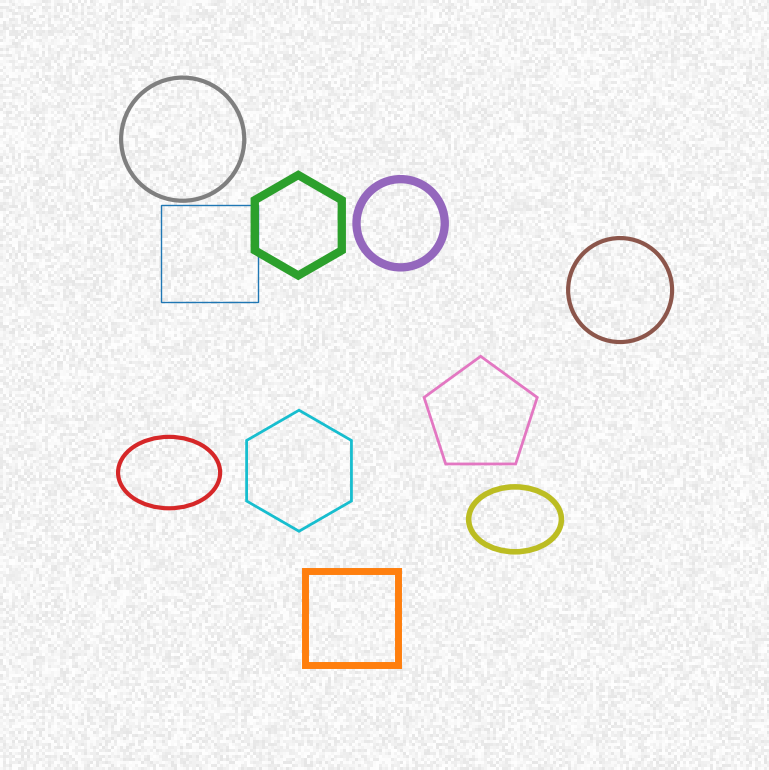[{"shape": "square", "thickness": 0.5, "radius": 0.31, "center": [0.272, 0.67]}, {"shape": "square", "thickness": 2.5, "radius": 0.3, "center": [0.457, 0.197]}, {"shape": "hexagon", "thickness": 3, "radius": 0.33, "center": [0.387, 0.707]}, {"shape": "oval", "thickness": 1.5, "radius": 0.33, "center": [0.22, 0.386]}, {"shape": "circle", "thickness": 3, "radius": 0.29, "center": [0.52, 0.71]}, {"shape": "circle", "thickness": 1.5, "radius": 0.34, "center": [0.805, 0.623]}, {"shape": "pentagon", "thickness": 1, "radius": 0.39, "center": [0.624, 0.46]}, {"shape": "circle", "thickness": 1.5, "radius": 0.4, "center": [0.237, 0.819]}, {"shape": "oval", "thickness": 2, "radius": 0.3, "center": [0.669, 0.326]}, {"shape": "hexagon", "thickness": 1, "radius": 0.39, "center": [0.388, 0.389]}]